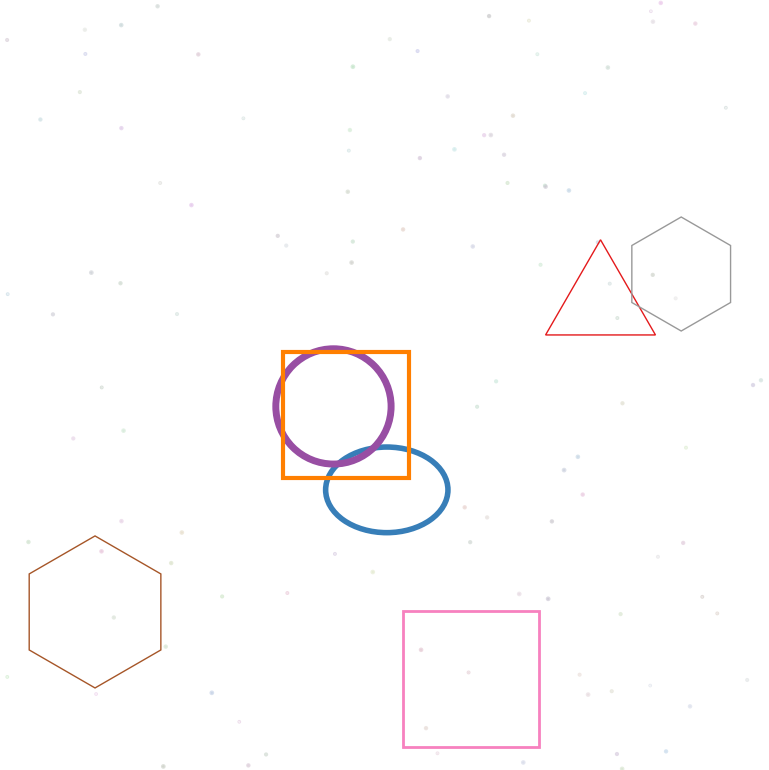[{"shape": "triangle", "thickness": 0.5, "radius": 0.41, "center": [0.78, 0.606]}, {"shape": "oval", "thickness": 2, "radius": 0.4, "center": [0.502, 0.364]}, {"shape": "circle", "thickness": 2.5, "radius": 0.37, "center": [0.433, 0.472]}, {"shape": "square", "thickness": 1.5, "radius": 0.41, "center": [0.45, 0.461]}, {"shape": "hexagon", "thickness": 0.5, "radius": 0.49, "center": [0.123, 0.205]}, {"shape": "square", "thickness": 1, "radius": 0.44, "center": [0.611, 0.118]}, {"shape": "hexagon", "thickness": 0.5, "radius": 0.37, "center": [0.885, 0.644]}]